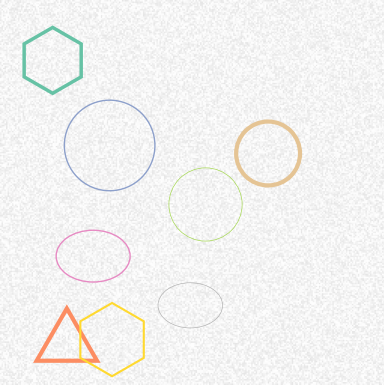[{"shape": "hexagon", "thickness": 2.5, "radius": 0.43, "center": [0.137, 0.843]}, {"shape": "triangle", "thickness": 3, "radius": 0.45, "center": [0.174, 0.108]}, {"shape": "circle", "thickness": 1, "radius": 0.59, "center": [0.285, 0.622]}, {"shape": "oval", "thickness": 1, "radius": 0.48, "center": [0.242, 0.335]}, {"shape": "circle", "thickness": 0.5, "radius": 0.48, "center": [0.534, 0.469]}, {"shape": "hexagon", "thickness": 1.5, "radius": 0.48, "center": [0.291, 0.118]}, {"shape": "circle", "thickness": 3, "radius": 0.41, "center": [0.696, 0.601]}, {"shape": "oval", "thickness": 0.5, "radius": 0.42, "center": [0.494, 0.207]}]